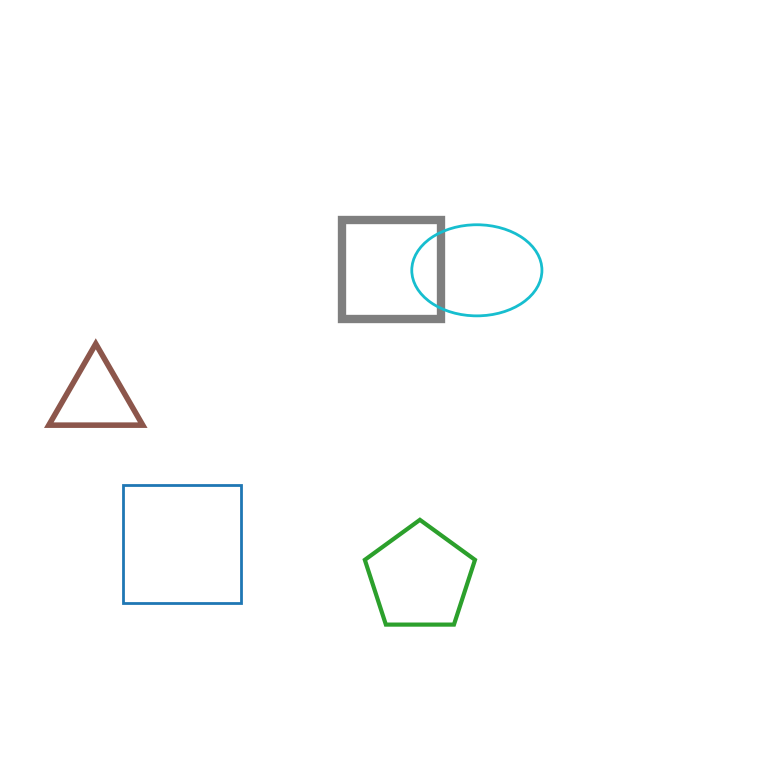[{"shape": "square", "thickness": 1, "radius": 0.38, "center": [0.236, 0.293]}, {"shape": "pentagon", "thickness": 1.5, "radius": 0.38, "center": [0.545, 0.25]}, {"shape": "triangle", "thickness": 2, "radius": 0.35, "center": [0.124, 0.483]}, {"shape": "square", "thickness": 3, "radius": 0.32, "center": [0.508, 0.65]}, {"shape": "oval", "thickness": 1, "radius": 0.42, "center": [0.619, 0.649]}]